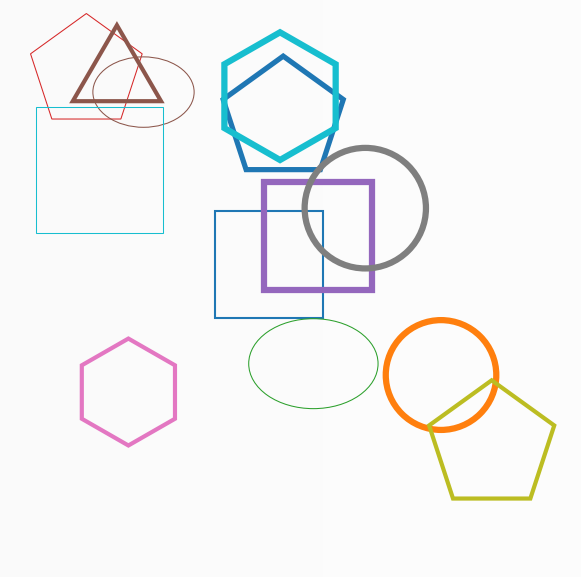[{"shape": "square", "thickness": 1, "radius": 0.46, "center": [0.463, 0.541]}, {"shape": "pentagon", "thickness": 2.5, "radius": 0.54, "center": [0.487, 0.793]}, {"shape": "circle", "thickness": 3, "radius": 0.48, "center": [0.759, 0.35]}, {"shape": "oval", "thickness": 0.5, "radius": 0.56, "center": [0.539, 0.369]}, {"shape": "pentagon", "thickness": 0.5, "radius": 0.5, "center": [0.149, 0.875]}, {"shape": "square", "thickness": 3, "radius": 0.47, "center": [0.547, 0.591]}, {"shape": "triangle", "thickness": 2, "radius": 0.44, "center": [0.201, 0.868]}, {"shape": "oval", "thickness": 0.5, "radius": 0.44, "center": [0.247, 0.84]}, {"shape": "hexagon", "thickness": 2, "radius": 0.46, "center": [0.221, 0.32]}, {"shape": "circle", "thickness": 3, "radius": 0.52, "center": [0.628, 0.639]}, {"shape": "pentagon", "thickness": 2, "radius": 0.57, "center": [0.846, 0.227]}, {"shape": "square", "thickness": 0.5, "radius": 0.54, "center": [0.171, 0.705]}, {"shape": "hexagon", "thickness": 3, "radius": 0.55, "center": [0.482, 0.833]}]